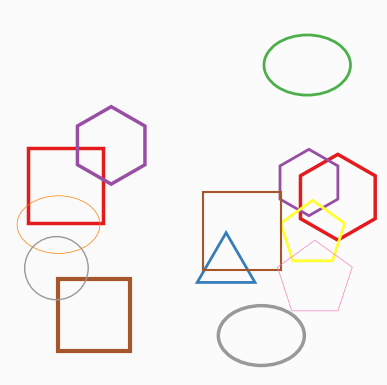[{"shape": "square", "thickness": 2.5, "radius": 0.48, "center": [0.168, 0.518]}, {"shape": "hexagon", "thickness": 2.5, "radius": 0.56, "center": [0.872, 0.488]}, {"shape": "triangle", "thickness": 2, "radius": 0.43, "center": [0.583, 0.309]}, {"shape": "oval", "thickness": 2, "radius": 0.56, "center": [0.793, 0.831]}, {"shape": "hexagon", "thickness": 2.5, "radius": 0.5, "center": [0.287, 0.622]}, {"shape": "hexagon", "thickness": 2, "radius": 0.43, "center": [0.797, 0.526]}, {"shape": "oval", "thickness": 0.5, "radius": 0.53, "center": [0.151, 0.417]}, {"shape": "pentagon", "thickness": 2, "radius": 0.43, "center": [0.807, 0.393]}, {"shape": "square", "thickness": 1.5, "radius": 0.51, "center": [0.624, 0.4]}, {"shape": "square", "thickness": 3, "radius": 0.46, "center": [0.243, 0.182]}, {"shape": "pentagon", "thickness": 0.5, "radius": 0.51, "center": [0.813, 0.275]}, {"shape": "circle", "thickness": 1, "radius": 0.41, "center": [0.146, 0.303]}, {"shape": "oval", "thickness": 2.5, "radius": 0.55, "center": [0.674, 0.128]}]